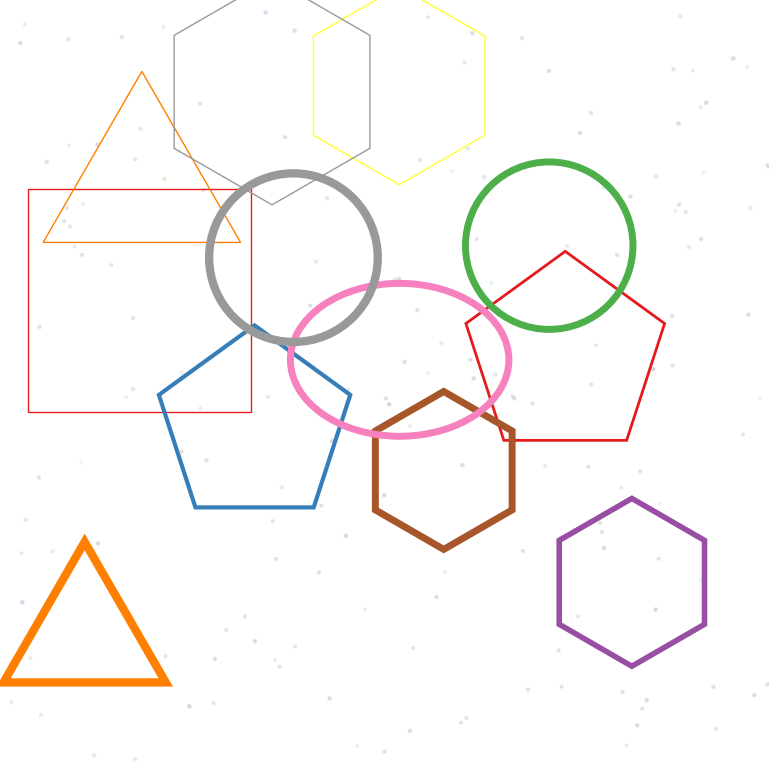[{"shape": "pentagon", "thickness": 1, "radius": 0.68, "center": [0.734, 0.538]}, {"shape": "square", "thickness": 0.5, "radius": 0.73, "center": [0.181, 0.61]}, {"shape": "pentagon", "thickness": 1.5, "radius": 0.65, "center": [0.331, 0.447]}, {"shape": "circle", "thickness": 2.5, "radius": 0.54, "center": [0.713, 0.681]}, {"shape": "hexagon", "thickness": 2, "radius": 0.54, "center": [0.821, 0.244]}, {"shape": "triangle", "thickness": 0.5, "radius": 0.74, "center": [0.184, 0.759]}, {"shape": "triangle", "thickness": 3, "radius": 0.61, "center": [0.11, 0.175]}, {"shape": "hexagon", "thickness": 0.5, "radius": 0.64, "center": [0.518, 0.889]}, {"shape": "hexagon", "thickness": 2.5, "radius": 0.51, "center": [0.576, 0.389]}, {"shape": "oval", "thickness": 2.5, "radius": 0.71, "center": [0.519, 0.533]}, {"shape": "circle", "thickness": 3, "radius": 0.55, "center": [0.381, 0.665]}, {"shape": "hexagon", "thickness": 0.5, "radius": 0.73, "center": [0.353, 0.881]}]